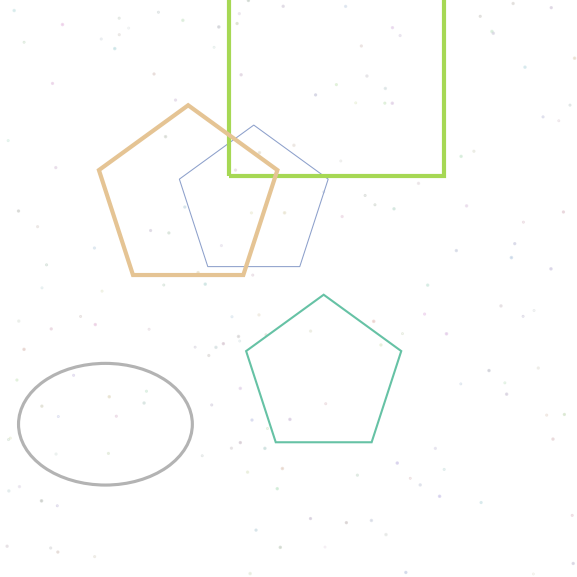[{"shape": "pentagon", "thickness": 1, "radius": 0.71, "center": [0.56, 0.348]}, {"shape": "pentagon", "thickness": 0.5, "radius": 0.68, "center": [0.439, 0.647]}, {"shape": "square", "thickness": 2, "radius": 0.93, "center": [0.583, 0.881]}, {"shape": "pentagon", "thickness": 2, "radius": 0.81, "center": [0.326, 0.654]}, {"shape": "oval", "thickness": 1.5, "radius": 0.75, "center": [0.183, 0.265]}]